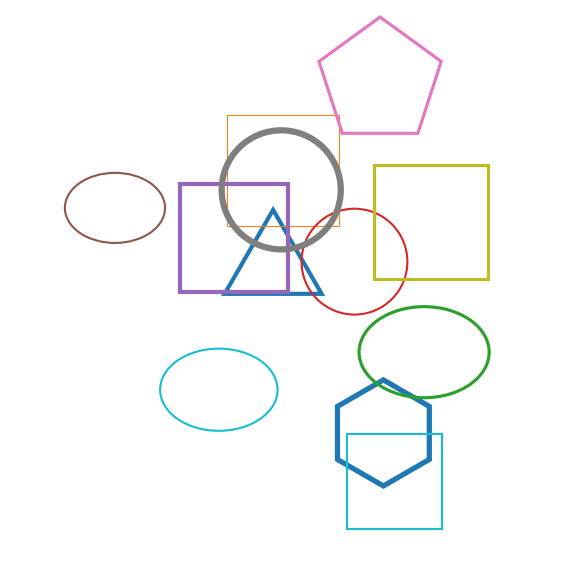[{"shape": "triangle", "thickness": 2, "radius": 0.48, "center": [0.473, 0.539]}, {"shape": "hexagon", "thickness": 2.5, "radius": 0.46, "center": [0.664, 0.249]}, {"shape": "square", "thickness": 0.5, "radius": 0.48, "center": [0.49, 0.704]}, {"shape": "oval", "thickness": 1.5, "radius": 0.56, "center": [0.734, 0.389]}, {"shape": "circle", "thickness": 1, "radius": 0.46, "center": [0.614, 0.546]}, {"shape": "square", "thickness": 2, "radius": 0.47, "center": [0.405, 0.586]}, {"shape": "oval", "thickness": 1, "radius": 0.43, "center": [0.199, 0.639]}, {"shape": "pentagon", "thickness": 1.5, "radius": 0.56, "center": [0.658, 0.858]}, {"shape": "circle", "thickness": 3, "radius": 0.52, "center": [0.487, 0.67]}, {"shape": "square", "thickness": 1.5, "radius": 0.49, "center": [0.747, 0.614]}, {"shape": "oval", "thickness": 1, "radius": 0.51, "center": [0.379, 0.324]}, {"shape": "square", "thickness": 1, "radius": 0.41, "center": [0.683, 0.166]}]